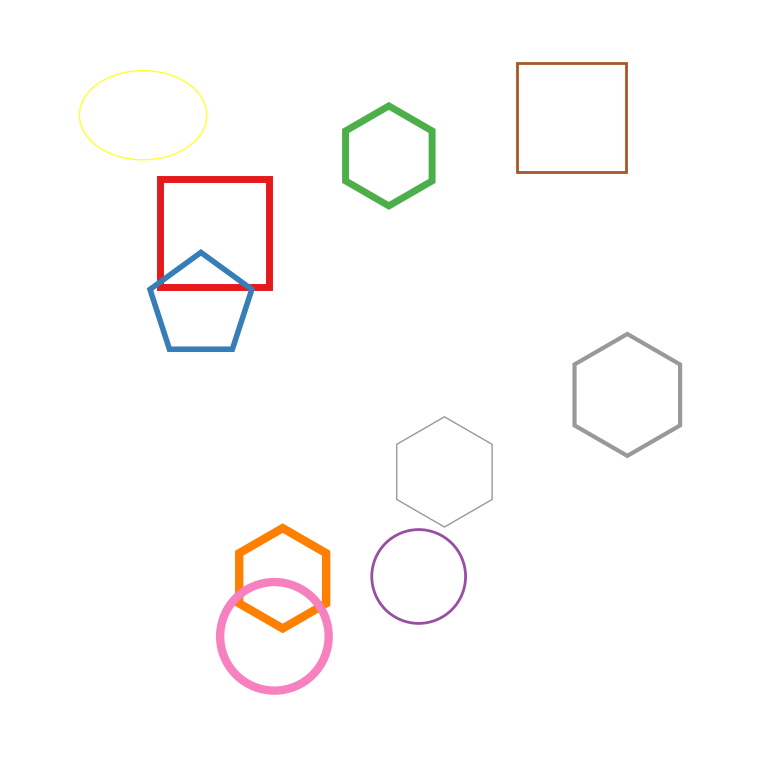[{"shape": "square", "thickness": 2.5, "radius": 0.35, "center": [0.279, 0.698]}, {"shape": "pentagon", "thickness": 2, "radius": 0.35, "center": [0.261, 0.603]}, {"shape": "hexagon", "thickness": 2.5, "radius": 0.32, "center": [0.505, 0.798]}, {"shape": "circle", "thickness": 1, "radius": 0.3, "center": [0.544, 0.251]}, {"shape": "hexagon", "thickness": 3, "radius": 0.33, "center": [0.367, 0.249]}, {"shape": "oval", "thickness": 0.5, "radius": 0.41, "center": [0.186, 0.85]}, {"shape": "square", "thickness": 1, "radius": 0.35, "center": [0.742, 0.847]}, {"shape": "circle", "thickness": 3, "radius": 0.35, "center": [0.356, 0.174]}, {"shape": "hexagon", "thickness": 0.5, "radius": 0.36, "center": [0.577, 0.387]}, {"shape": "hexagon", "thickness": 1.5, "radius": 0.4, "center": [0.815, 0.487]}]